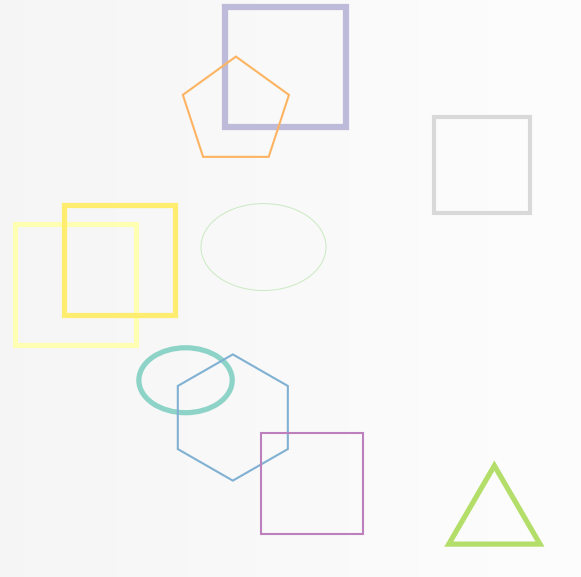[{"shape": "oval", "thickness": 2.5, "radius": 0.4, "center": [0.319, 0.341]}, {"shape": "square", "thickness": 2.5, "radius": 0.52, "center": [0.13, 0.506]}, {"shape": "square", "thickness": 3, "radius": 0.52, "center": [0.491, 0.882]}, {"shape": "hexagon", "thickness": 1, "radius": 0.55, "center": [0.401, 0.276]}, {"shape": "pentagon", "thickness": 1, "radius": 0.48, "center": [0.406, 0.805]}, {"shape": "triangle", "thickness": 2.5, "radius": 0.45, "center": [0.851, 0.102]}, {"shape": "square", "thickness": 2, "radius": 0.42, "center": [0.829, 0.713]}, {"shape": "square", "thickness": 1, "radius": 0.44, "center": [0.536, 0.161]}, {"shape": "oval", "thickness": 0.5, "radius": 0.54, "center": [0.453, 0.571]}, {"shape": "square", "thickness": 2.5, "radius": 0.48, "center": [0.206, 0.549]}]